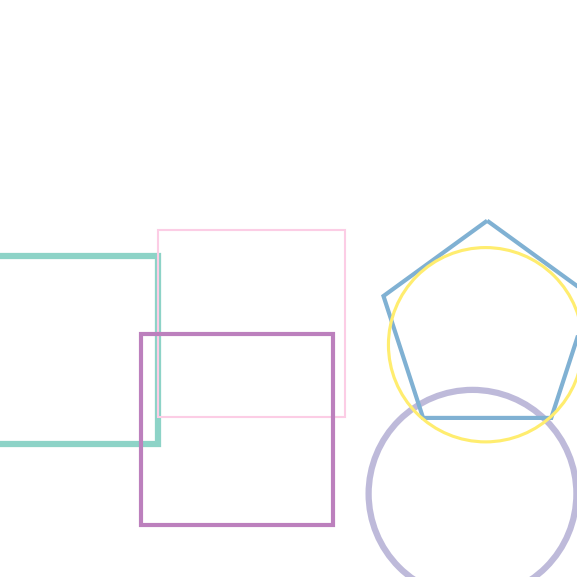[{"shape": "square", "thickness": 3, "radius": 0.81, "center": [0.111, 0.393]}, {"shape": "circle", "thickness": 3, "radius": 0.9, "center": [0.818, 0.144]}, {"shape": "pentagon", "thickness": 2, "radius": 0.94, "center": [0.844, 0.428]}, {"shape": "square", "thickness": 1, "radius": 0.81, "center": [0.436, 0.439]}, {"shape": "square", "thickness": 2, "radius": 0.83, "center": [0.411, 0.255]}, {"shape": "circle", "thickness": 1.5, "radius": 0.84, "center": [0.841, 0.402]}]